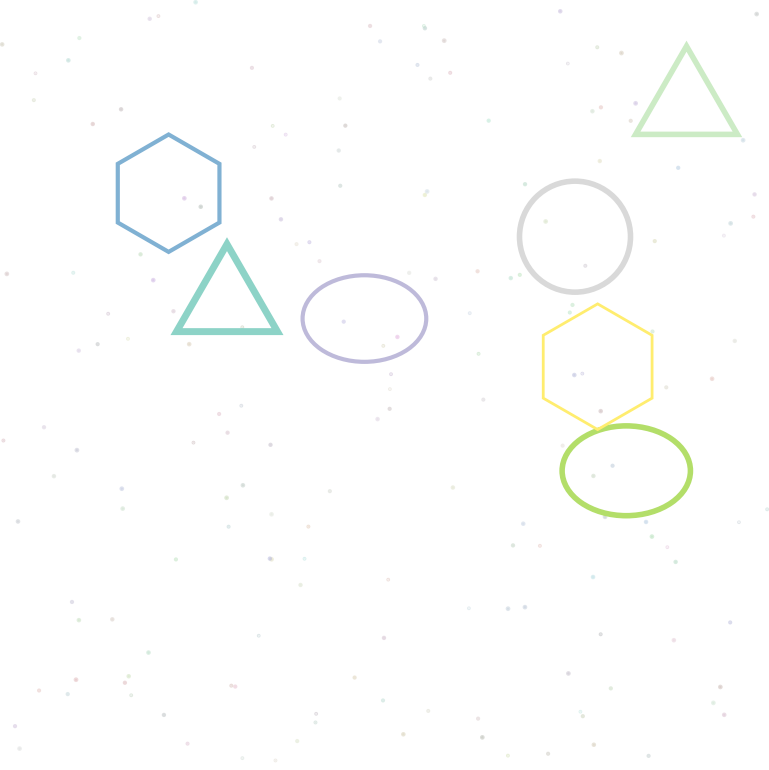[{"shape": "triangle", "thickness": 2.5, "radius": 0.38, "center": [0.295, 0.607]}, {"shape": "oval", "thickness": 1.5, "radius": 0.4, "center": [0.473, 0.586]}, {"shape": "hexagon", "thickness": 1.5, "radius": 0.38, "center": [0.219, 0.749]}, {"shape": "oval", "thickness": 2, "radius": 0.42, "center": [0.813, 0.389]}, {"shape": "circle", "thickness": 2, "radius": 0.36, "center": [0.747, 0.693]}, {"shape": "triangle", "thickness": 2, "radius": 0.38, "center": [0.892, 0.864]}, {"shape": "hexagon", "thickness": 1, "radius": 0.41, "center": [0.776, 0.524]}]